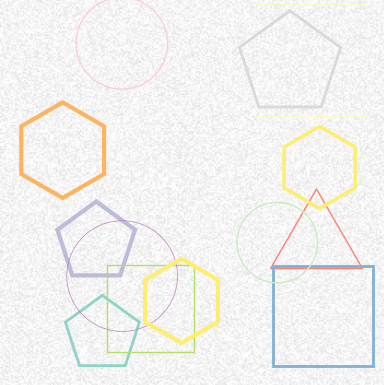[{"shape": "pentagon", "thickness": 2, "radius": 0.51, "center": [0.266, 0.132]}, {"shape": "square", "thickness": 0.5, "radius": 0.73, "center": [0.808, 0.845]}, {"shape": "pentagon", "thickness": 3, "radius": 0.53, "center": [0.25, 0.37]}, {"shape": "triangle", "thickness": 1, "radius": 0.69, "center": [0.822, 0.371]}, {"shape": "square", "thickness": 2, "radius": 0.65, "center": [0.838, 0.18]}, {"shape": "hexagon", "thickness": 3, "radius": 0.62, "center": [0.163, 0.61]}, {"shape": "square", "thickness": 1, "radius": 0.57, "center": [0.391, 0.199]}, {"shape": "circle", "thickness": 1, "radius": 0.59, "center": [0.316, 0.887]}, {"shape": "pentagon", "thickness": 2, "radius": 0.69, "center": [0.753, 0.834]}, {"shape": "circle", "thickness": 0.5, "radius": 0.72, "center": [0.317, 0.283]}, {"shape": "circle", "thickness": 1, "radius": 0.52, "center": [0.72, 0.37]}, {"shape": "hexagon", "thickness": 2.5, "radius": 0.53, "center": [0.83, 0.565]}, {"shape": "hexagon", "thickness": 3, "radius": 0.55, "center": [0.471, 0.218]}]